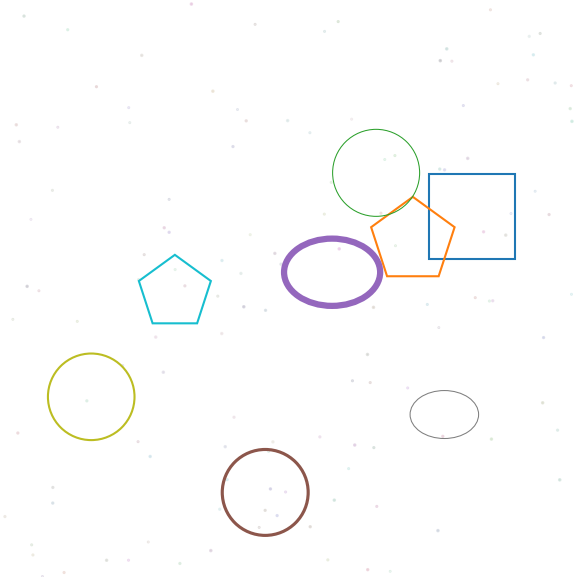[{"shape": "square", "thickness": 1, "radius": 0.37, "center": [0.817, 0.624]}, {"shape": "pentagon", "thickness": 1, "radius": 0.38, "center": [0.715, 0.582]}, {"shape": "circle", "thickness": 0.5, "radius": 0.38, "center": [0.651, 0.7]}, {"shape": "oval", "thickness": 3, "radius": 0.42, "center": [0.575, 0.528]}, {"shape": "circle", "thickness": 1.5, "radius": 0.37, "center": [0.459, 0.146]}, {"shape": "oval", "thickness": 0.5, "radius": 0.3, "center": [0.769, 0.281]}, {"shape": "circle", "thickness": 1, "radius": 0.37, "center": [0.158, 0.312]}, {"shape": "pentagon", "thickness": 1, "radius": 0.33, "center": [0.303, 0.492]}]